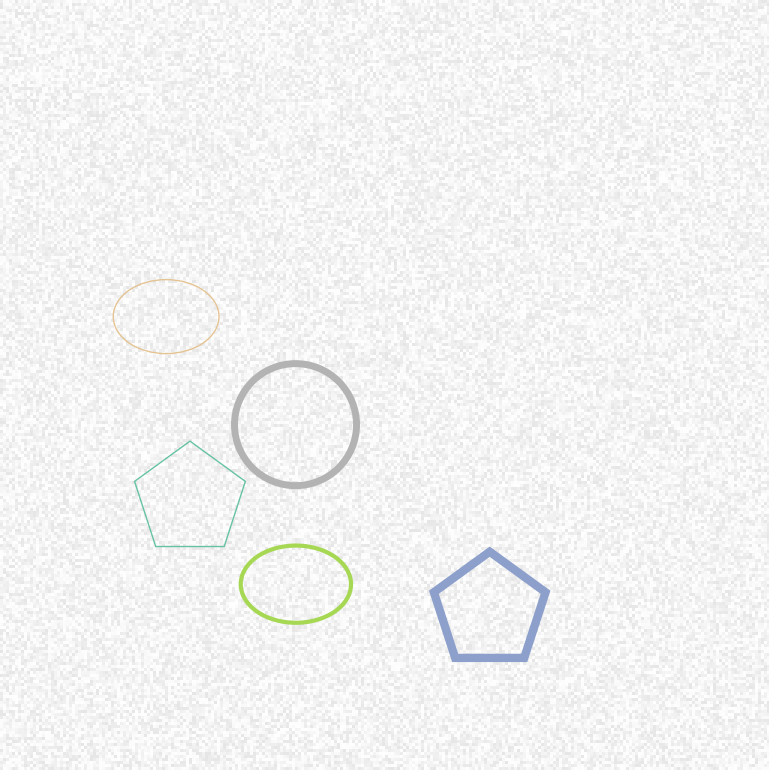[{"shape": "pentagon", "thickness": 0.5, "radius": 0.38, "center": [0.247, 0.351]}, {"shape": "pentagon", "thickness": 3, "radius": 0.38, "center": [0.636, 0.207]}, {"shape": "oval", "thickness": 1.5, "radius": 0.36, "center": [0.384, 0.241]}, {"shape": "oval", "thickness": 0.5, "radius": 0.34, "center": [0.216, 0.589]}, {"shape": "circle", "thickness": 2.5, "radius": 0.4, "center": [0.384, 0.449]}]